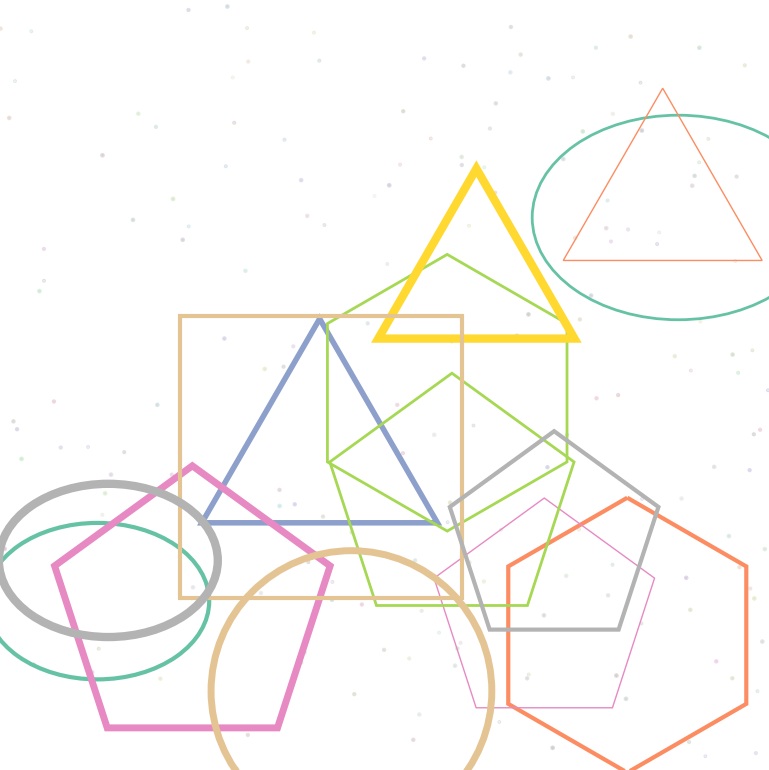[{"shape": "oval", "thickness": 1, "radius": 0.95, "center": [0.881, 0.718]}, {"shape": "oval", "thickness": 1.5, "radius": 0.73, "center": [0.127, 0.219]}, {"shape": "hexagon", "thickness": 1.5, "radius": 0.89, "center": [0.815, 0.175]}, {"shape": "triangle", "thickness": 0.5, "radius": 0.75, "center": [0.861, 0.736]}, {"shape": "triangle", "thickness": 2, "radius": 0.88, "center": [0.415, 0.409]}, {"shape": "pentagon", "thickness": 2.5, "radius": 0.94, "center": [0.25, 0.207]}, {"shape": "pentagon", "thickness": 0.5, "radius": 0.75, "center": [0.707, 0.203]}, {"shape": "hexagon", "thickness": 1, "radius": 0.9, "center": [0.581, 0.49]}, {"shape": "pentagon", "thickness": 1, "radius": 0.83, "center": [0.587, 0.349]}, {"shape": "triangle", "thickness": 3, "radius": 0.74, "center": [0.619, 0.634]}, {"shape": "square", "thickness": 1.5, "radius": 0.91, "center": [0.417, 0.406]}, {"shape": "circle", "thickness": 2.5, "radius": 0.91, "center": [0.456, 0.103]}, {"shape": "oval", "thickness": 3, "radius": 0.71, "center": [0.141, 0.272]}, {"shape": "pentagon", "thickness": 1.5, "radius": 0.71, "center": [0.72, 0.298]}]